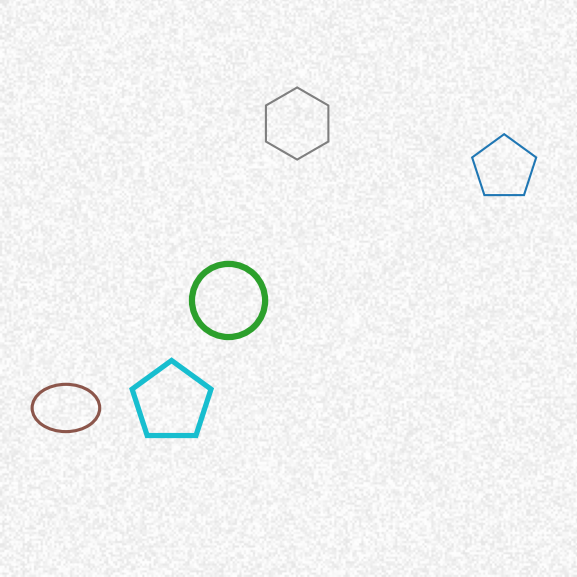[{"shape": "pentagon", "thickness": 1, "radius": 0.29, "center": [0.873, 0.708]}, {"shape": "circle", "thickness": 3, "radius": 0.32, "center": [0.396, 0.479]}, {"shape": "oval", "thickness": 1.5, "radius": 0.29, "center": [0.114, 0.293]}, {"shape": "hexagon", "thickness": 1, "radius": 0.31, "center": [0.515, 0.785]}, {"shape": "pentagon", "thickness": 2.5, "radius": 0.36, "center": [0.297, 0.303]}]